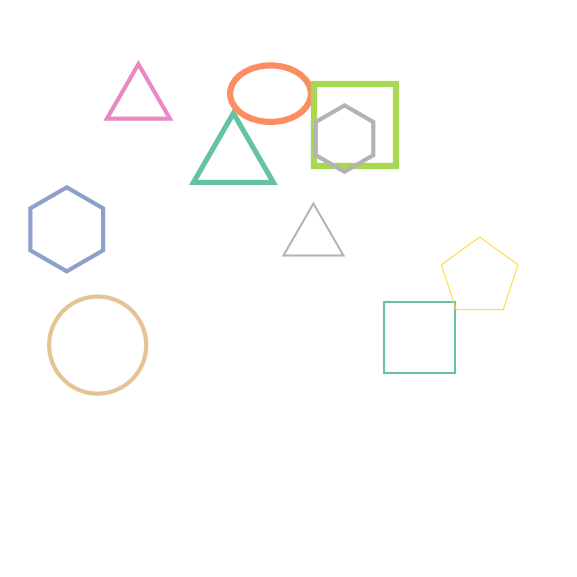[{"shape": "triangle", "thickness": 2.5, "radius": 0.4, "center": [0.404, 0.723]}, {"shape": "square", "thickness": 1, "radius": 0.31, "center": [0.727, 0.414]}, {"shape": "oval", "thickness": 3, "radius": 0.35, "center": [0.468, 0.837]}, {"shape": "hexagon", "thickness": 2, "radius": 0.36, "center": [0.116, 0.602]}, {"shape": "triangle", "thickness": 2, "radius": 0.32, "center": [0.24, 0.825]}, {"shape": "square", "thickness": 3, "radius": 0.36, "center": [0.614, 0.782]}, {"shape": "pentagon", "thickness": 0.5, "radius": 0.35, "center": [0.831, 0.519]}, {"shape": "circle", "thickness": 2, "radius": 0.42, "center": [0.169, 0.402]}, {"shape": "hexagon", "thickness": 2, "radius": 0.29, "center": [0.597, 0.759]}, {"shape": "triangle", "thickness": 1, "radius": 0.3, "center": [0.543, 0.587]}]